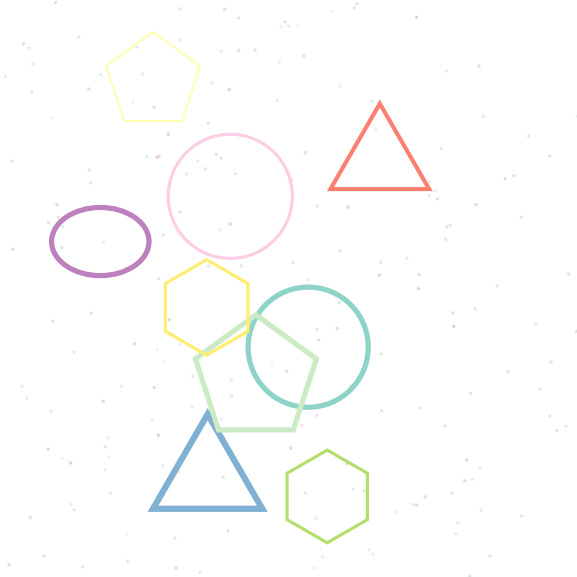[{"shape": "circle", "thickness": 2.5, "radius": 0.52, "center": [0.534, 0.398]}, {"shape": "pentagon", "thickness": 1, "radius": 0.43, "center": [0.265, 0.859]}, {"shape": "triangle", "thickness": 2, "radius": 0.49, "center": [0.658, 0.721]}, {"shape": "triangle", "thickness": 3, "radius": 0.55, "center": [0.36, 0.173]}, {"shape": "hexagon", "thickness": 1.5, "radius": 0.4, "center": [0.567, 0.139]}, {"shape": "circle", "thickness": 1.5, "radius": 0.54, "center": [0.399, 0.659]}, {"shape": "oval", "thickness": 2.5, "radius": 0.42, "center": [0.174, 0.581]}, {"shape": "pentagon", "thickness": 2.5, "radius": 0.55, "center": [0.443, 0.344]}, {"shape": "hexagon", "thickness": 1.5, "radius": 0.41, "center": [0.358, 0.467]}]